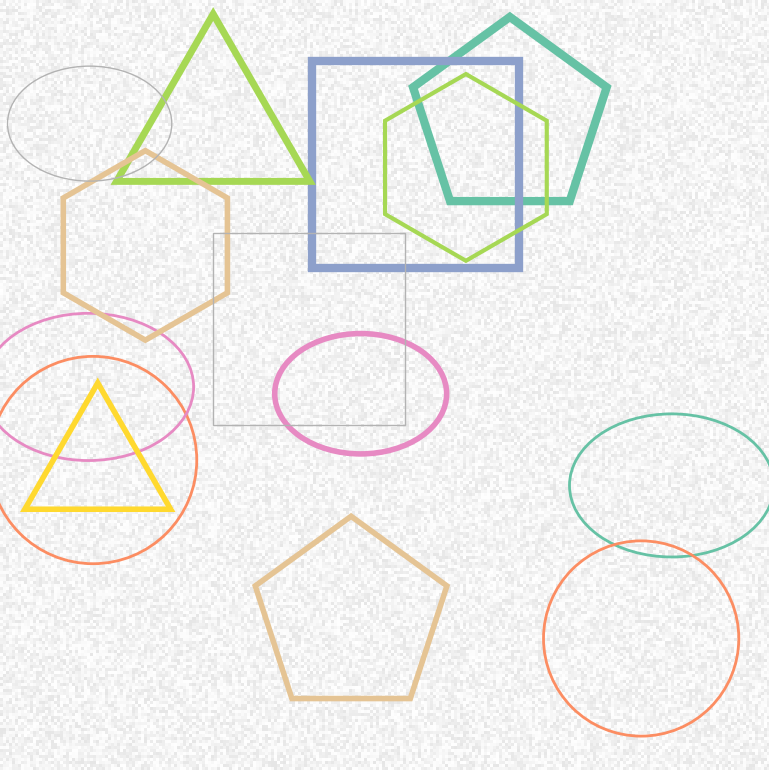[{"shape": "pentagon", "thickness": 3, "radius": 0.66, "center": [0.662, 0.846]}, {"shape": "oval", "thickness": 1, "radius": 0.66, "center": [0.872, 0.37]}, {"shape": "circle", "thickness": 1, "radius": 0.67, "center": [0.121, 0.403]}, {"shape": "circle", "thickness": 1, "radius": 0.63, "center": [0.833, 0.171]}, {"shape": "square", "thickness": 3, "radius": 0.67, "center": [0.54, 0.786]}, {"shape": "oval", "thickness": 2, "radius": 0.56, "center": [0.468, 0.489]}, {"shape": "oval", "thickness": 1, "radius": 0.68, "center": [0.115, 0.498]}, {"shape": "hexagon", "thickness": 1.5, "radius": 0.61, "center": [0.605, 0.783]}, {"shape": "triangle", "thickness": 2.5, "radius": 0.72, "center": [0.277, 0.837]}, {"shape": "triangle", "thickness": 2, "radius": 0.55, "center": [0.127, 0.393]}, {"shape": "pentagon", "thickness": 2, "radius": 0.65, "center": [0.456, 0.199]}, {"shape": "hexagon", "thickness": 2, "radius": 0.62, "center": [0.189, 0.681]}, {"shape": "square", "thickness": 0.5, "radius": 0.62, "center": [0.401, 0.573]}, {"shape": "oval", "thickness": 0.5, "radius": 0.53, "center": [0.116, 0.839]}]